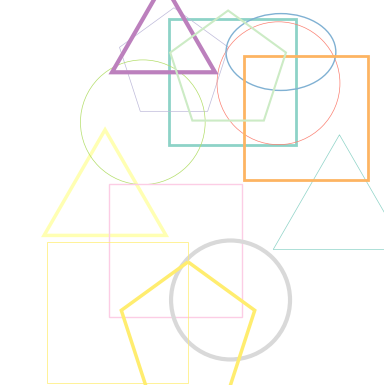[{"shape": "square", "thickness": 2, "radius": 0.82, "center": [0.604, 0.788]}, {"shape": "triangle", "thickness": 0.5, "radius": 0.99, "center": [0.882, 0.451]}, {"shape": "triangle", "thickness": 2.5, "radius": 0.91, "center": [0.273, 0.48]}, {"shape": "pentagon", "thickness": 0.5, "radius": 0.74, "center": [0.452, 0.831]}, {"shape": "circle", "thickness": 0.5, "radius": 0.8, "center": [0.723, 0.784]}, {"shape": "oval", "thickness": 1, "radius": 0.71, "center": [0.73, 0.865]}, {"shape": "square", "thickness": 2, "radius": 0.81, "center": [0.794, 0.693]}, {"shape": "circle", "thickness": 0.5, "radius": 0.81, "center": [0.371, 0.682]}, {"shape": "square", "thickness": 1, "radius": 0.87, "center": [0.457, 0.35]}, {"shape": "circle", "thickness": 3, "radius": 0.77, "center": [0.599, 0.221]}, {"shape": "triangle", "thickness": 3, "radius": 0.77, "center": [0.425, 0.89]}, {"shape": "pentagon", "thickness": 1.5, "radius": 0.79, "center": [0.592, 0.815]}, {"shape": "square", "thickness": 0.5, "radius": 0.92, "center": [0.304, 0.187]}, {"shape": "pentagon", "thickness": 2.5, "radius": 0.91, "center": [0.488, 0.138]}]